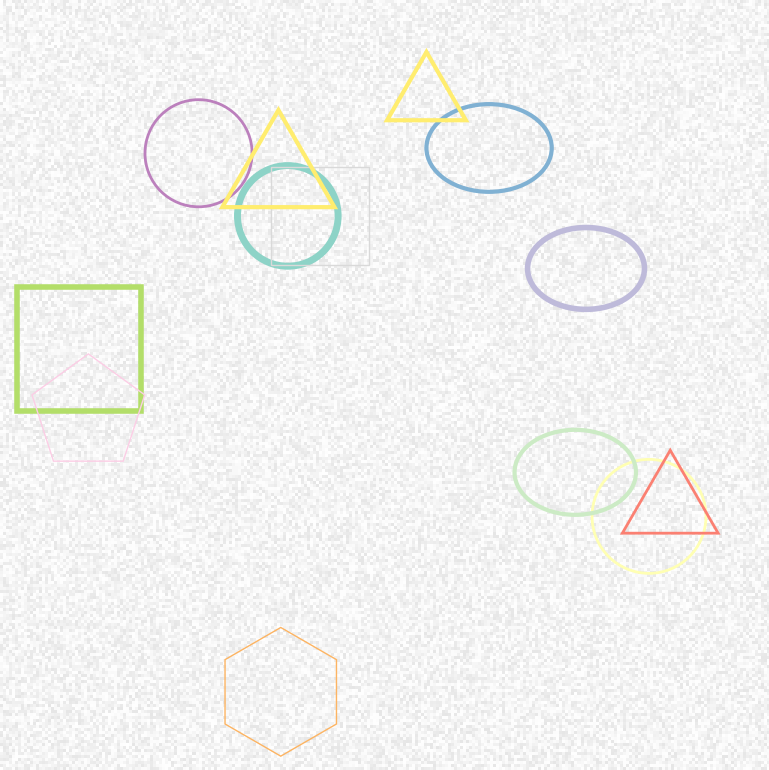[{"shape": "circle", "thickness": 2.5, "radius": 0.33, "center": [0.374, 0.72]}, {"shape": "circle", "thickness": 1, "radius": 0.37, "center": [0.843, 0.329]}, {"shape": "oval", "thickness": 2, "radius": 0.38, "center": [0.761, 0.651]}, {"shape": "triangle", "thickness": 1, "radius": 0.36, "center": [0.87, 0.343]}, {"shape": "oval", "thickness": 1.5, "radius": 0.41, "center": [0.635, 0.808]}, {"shape": "hexagon", "thickness": 0.5, "radius": 0.42, "center": [0.365, 0.102]}, {"shape": "square", "thickness": 2, "radius": 0.4, "center": [0.102, 0.546]}, {"shape": "pentagon", "thickness": 0.5, "radius": 0.38, "center": [0.115, 0.463]}, {"shape": "square", "thickness": 0.5, "radius": 0.32, "center": [0.416, 0.719]}, {"shape": "circle", "thickness": 1, "radius": 0.35, "center": [0.258, 0.801]}, {"shape": "oval", "thickness": 1.5, "radius": 0.39, "center": [0.747, 0.387]}, {"shape": "triangle", "thickness": 1.5, "radius": 0.3, "center": [0.554, 0.873]}, {"shape": "triangle", "thickness": 1.5, "radius": 0.42, "center": [0.362, 0.773]}]